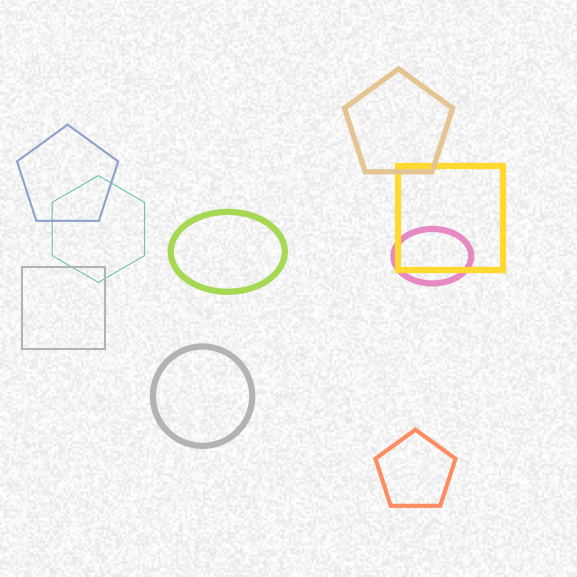[{"shape": "hexagon", "thickness": 0.5, "radius": 0.46, "center": [0.17, 0.603]}, {"shape": "pentagon", "thickness": 2, "radius": 0.36, "center": [0.719, 0.182]}, {"shape": "pentagon", "thickness": 1, "radius": 0.46, "center": [0.117, 0.691]}, {"shape": "oval", "thickness": 3, "radius": 0.34, "center": [0.749, 0.556]}, {"shape": "oval", "thickness": 3, "radius": 0.49, "center": [0.394, 0.563]}, {"shape": "square", "thickness": 3, "radius": 0.45, "center": [0.78, 0.621]}, {"shape": "pentagon", "thickness": 2.5, "radius": 0.49, "center": [0.69, 0.781]}, {"shape": "square", "thickness": 1, "radius": 0.36, "center": [0.11, 0.466]}, {"shape": "circle", "thickness": 3, "radius": 0.43, "center": [0.351, 0.313]}]